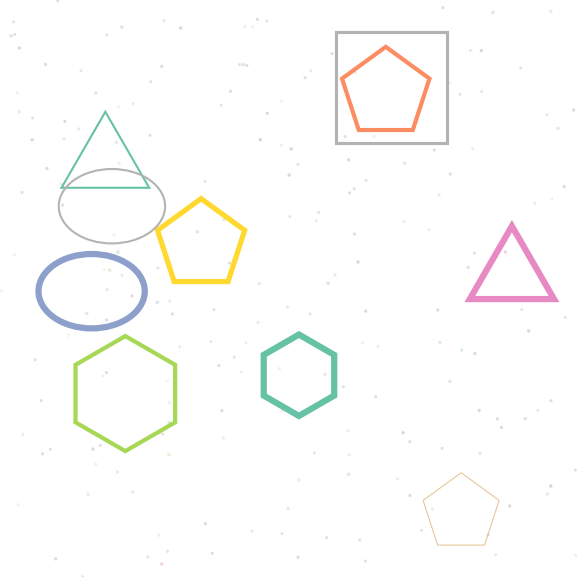[{"shape": "hexagon", "thickness": 3, "radius": 0.35, "center": [0.518, 0.349]}, {"shape": "triangle", "thickness": 1, "radius": 0.44, "center": [0.182, 0.718]}, {"shape": "pentagon", "thickness": 2, "radius": 0.4, "center": [0.668, 0.838]}, {"shape": "oval", "thickness": 3, "radius": 0.46, "center": [0.159, 0.495]}, {"shape": "triangle", "thickness": 3, "radius": 0.42, "center": [0.886, 0.523]}, {"shape": "hexagon", "thickness": 2, "radius": 0.5, "center": [0.217, 0.318]}, {"shape": "pentagon", "thickness": 2.5, "radius": 0.4, "center": [0.348, 0.576]}, {"shape": "pentagon", "thickness": 0.5, "radius": 0.35, "center": [0.798, 0.111]}, {"shape": "square", "thickness": 1.5, "radius": 0.48, "center": [0.679, 0.847]}, {"shape": "oval", "thickness": 1, "radius": 0.46, "center": [0.194, 0.642]}]